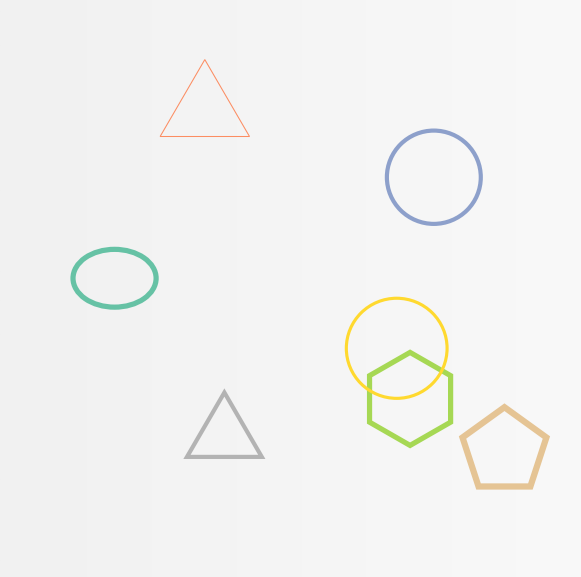[{"shape": "oval", "thickness": 2.5, "radius": 0.36, "center": [0.197, 0.517]}, {"shape": "triangle", "thickness": 0.5, "radius": 0.44, "center": [0.352, 0.807]}, {"shape": "circle", "thickness": 2, "radius": 0.4, "center": [0.746, 0.692]}, {"shape": "hexagon", "thickness": 2.5, "radius": 0.4, "center": [0.706, 0.308]}, {"shape": "circle", "thickness": 1.5, "radius": 0.43, "center": [0.683, 0.396]}, {"shape": "pentagon", "thickness": 3, "radius": 0.38, "center": [0.868, 0.218]}, {"shape": "triangle", "thickness": 2, "radius": 0.37, "center": [0.386, 0.245]}]